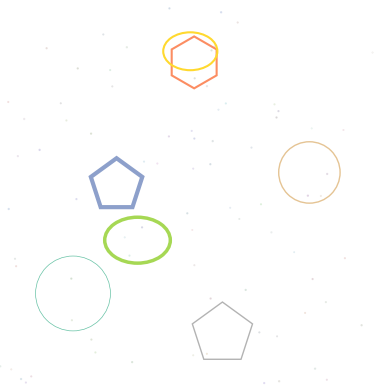[{"shape": "circle", "thickness": 0.5, "radius": 0.49, "center": [0.19, 0.238]}, {"shape": "hexagon", "thickness": 1.5, "radius": 0.34, "center": [0.504, 0.838]}, {"shape": "pentagon", "thickness": 3, "radius": 0.35, "center": [0.303, 0.519]}, {"shape": "oval", "thickness": 2.5, "radius": 0.43, "center": [0.357, 0.376]}, {"shape": "oval", "thickness": 1.5, "radius": 0.35, "center": [0.494, 0.867]}, {"shape": "circle", "thickness": 1, "radius": 0.4, "center": [0.804, 0.552]}, {"shape": "pentagon", "thickness": 1, "radius": 0.41, "center": [0.578, 0.133]}]